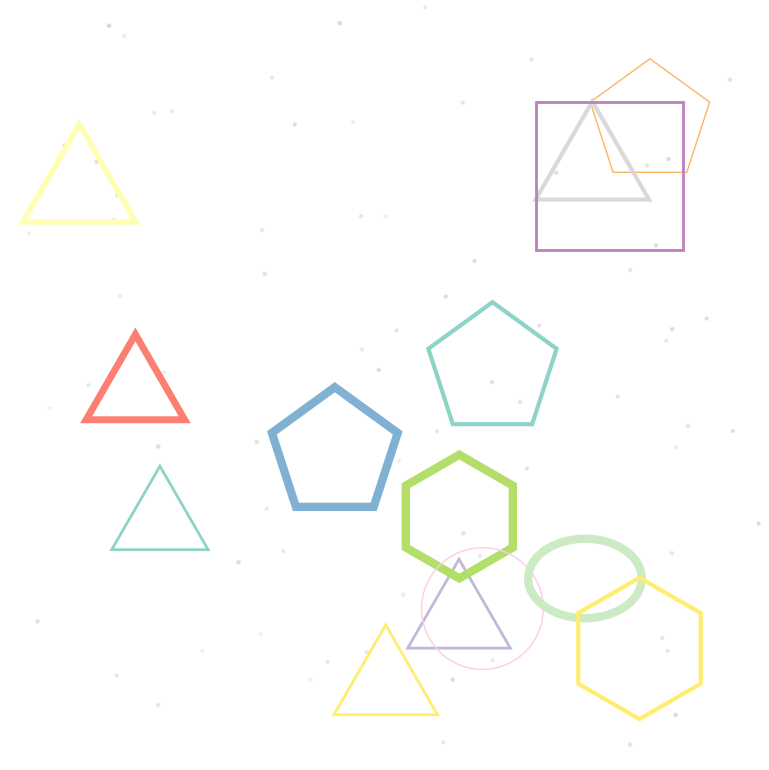[{"shape": "pentagon", "thickness": 1.5, "radius": 0.44, "center": [0.64, 0.52]}, {"shape": "triangle", "thickness": 1, "radius": 0.36, "center": [0.208, 0.322]}, {"shape": "triangle", "thickness": 2, "radius": 0.42, "center": [0.103, 0.754]}, {"shape": "triangle", "thickness": 1, "radius": 0.38, "center": [0.596, 0.197]}, {"shape": "triangle", "thickness": 2.5, "radius": 0.37, "center": [0.176, 0.492]}, {"shape": "pentagon", "thickness": 3, "radius": 0.43, "center": [0.435, 0.411]}, {"shape": "pentagon", "thickness": 0.5, "radius": 0.41, "center": [0.844, 0.842]}, {"shape": "hexagon", "thickness": 3, "radius": 0.4, "center": [0.597, 0.329]}, {"shape": "circle", "thickness": 0.5, "radius": 0.4, "center": [0.627, 0.21]}, {"shape": "triangle", "thickness": 1.5, "radius": 0.42, "center": [0.769, 0.783]}, {"shape": "square", "thickness": 1, "radius": 0.48, "center": [0.792, 0.772]}, {"shape": "oval", "thickness": 3, "radius": 0.37, "center": [0.76, 0.249]}, {"shape": "triangle", "thickness": 1, "radius": 0.39, "center": [0.501, 0.111]}, {"shape": "hexagon", "thickness": 1.5, "radius": 0.46, "center": [0.831, 0.158]}]